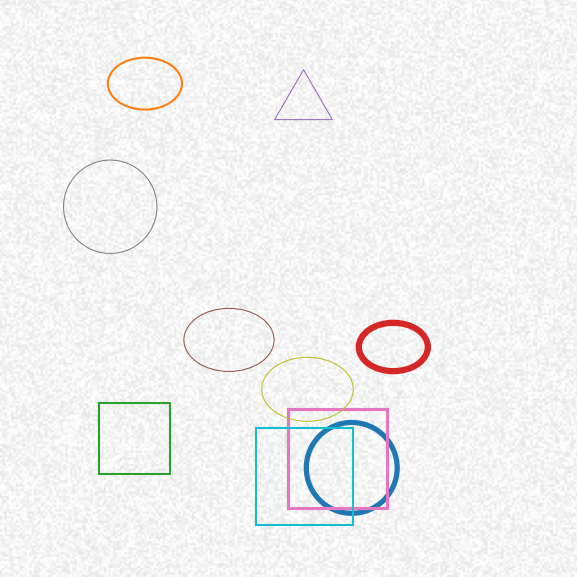[{"shape": "circle", "thickness": 2.5, "radius": 0.39, "center": [0.609, 0.189]}, {"shape": "oval", "thickness": 1, "radius": 0.32, "center": [0.251, 0.854]}, {"shape": "square", "thickness": 1, "radius": 0.31, "center": [0.233, 0.24]}, {"shape": "oval", "thickness": 3, "radius": 0.3, "center": [0.681, 0.398]}, {"shape": "triangle", "thickness": 0.5, "radius": 0.29, "center": [0.526, 0.821]}, {"shape": "oval", "thickness": 0.5, "radius": 0.39, "center": [0.397, 0.411]}, {"shape": "square", "thickness": 1.5, "radius": 0.43, "center": [0.584, 0.205]}, {"shape": "circle", "thickness": 0.5, "radius": 0.4, "center": [0.191, 0.641]}, {"shape": "oval", "thickness": 0.5, "radius": 0.4, "center": [0.532, 0.325]}, {"shape": "square", "thickness": 1, "radius": 0.42, "center": [0.527, 0.174]}]